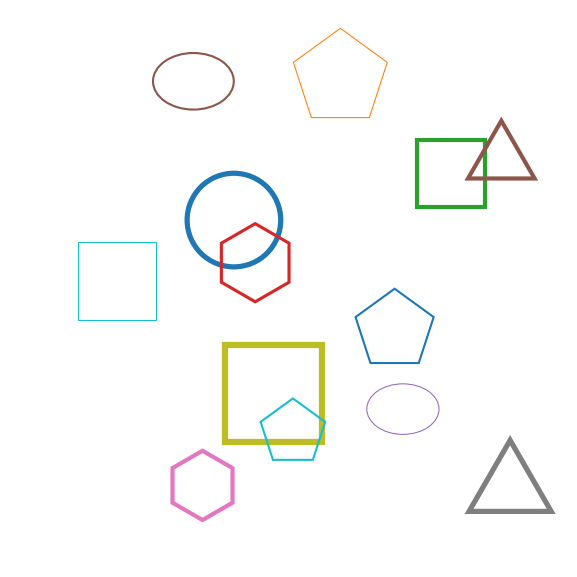[{"shape": "circle", "thickness": 2.5, "radius": 0.41, "center": [0.405, 0.618]}, {"shape": "pentagon", "thickness": 1, "radius": 0.36, "center": [0.683, 0.428]}, {"shape": "pentagon", "thickness": 0.5, "radius": 0.43, "center": [0.589, 0.865]}, {"shape": "square", "thickness": 2, "radius": 0.29, "center": [0.781, 0.699]}, {"shape": "hexagon", "thickness": 1.5, "radius": 0.34, "center": [0.442, 0.544]}, {"shape": "oval", "thickness": 0.5, "radius": 0.31, "center": [0.698, 0.291]}, {"shape": "triangle", "thickness": 2, "radius": 0.33, "center": [0.868, 0.723]}, {"shape": "oval", "thickness": 1, "radius": 0.35, "center": [0.335, 0.858]}, {"shape": "hexagon", "thickness": 2, "radius": 0.3, "center": [0.351, 0.159]}, {"shape": "triangle", "thickness": 2.5, "radius": 0.41, "center": [0.883, 0.155]}, {"shape": "square", "thickness": 3, "radius": 0.42, "center": [0.474, 0.318]}, {"shape": "pentagon", "thickness": 1, "radius": 0.29, "center": [0.507, 0.25]}, {"shape": "square", "thickness": 0.5, "radius": 0.34, "center": [0.203, 0.512]}]